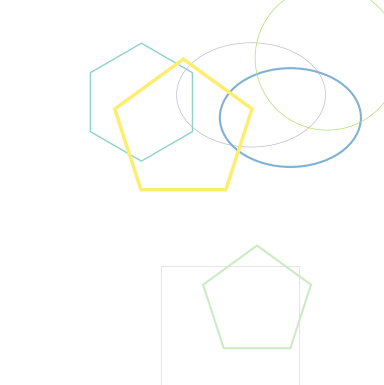[{"shape": "hexagon", "thickness": 1, "radius": 0.77, "center": [0.367, 0.735]}, {"shape": "oval", "thickness": 0.5, "radius": 0.97, "center": [0.652, 0.753]}, {"shape": "oval", "thickness": 1.5, "radius": 0.92, "center": [0.754, 0.695]}, {"shape": "circle", "thickness": 0.5, "radius": 0.94, "center": [0.85, 0.849]}, {"shape": "square", "thickness": 0.5, "radius": 0.9, "center": [0.598, 0.13]}, {"shape": "pentagon", "thickness": 1.5, "radius": 0.74, "center": [0.668, 0.215]}, {"shape": "pentagon", "thickness": 2.5, "radius": 0.94, "center": [0.476, 0.659]}]